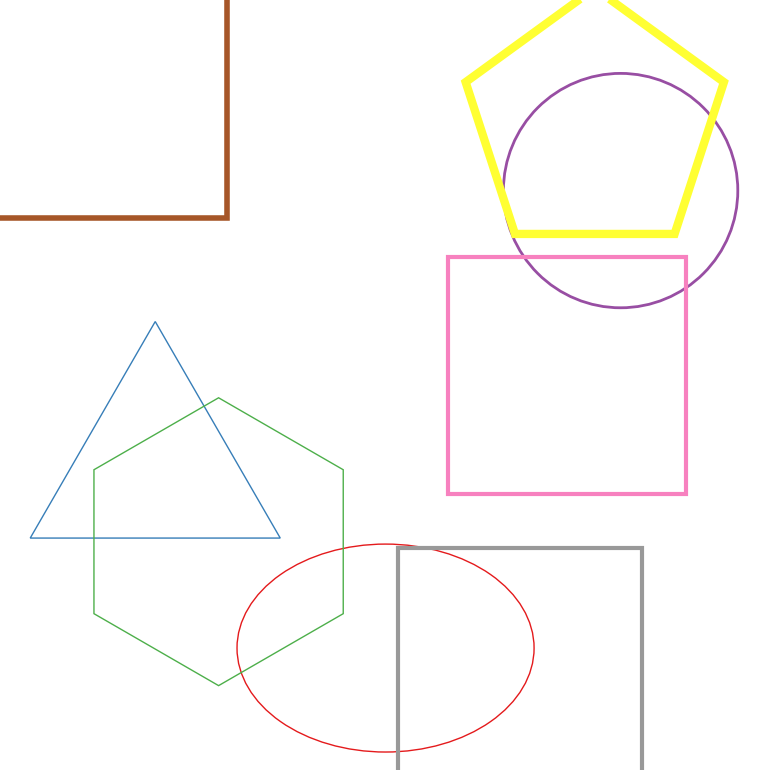[{"shape": "oval", "thickness": 0.5, "radius": 0.96, "center": [0.501, 0.158]}, {"shape": "triangle", "thickness": 0.5, "radius": 0.94, "center": [0.202, 0.395]}, {"shape": "hexagon", "thickness": 0.5, "radius": 0.93, "center": [0.284, 0.296]}, {"shape": "circle", "thickness": 1, "radius": 0.76, "center": [0.806, 0.752]}, {"shape": "pentagon", "thickness": 3, "radius": 0.88, "center": [0.772, 0.839]}, {"shape": "square", "thickness": 2, "radius": 0.78, "center": [0.138, 0.874]}, {"shape": "square", "thickness": 1.5, "radius": 0.77, "center": [0.736, 0.513]}, {"shape": "square", "thickness": 1.5, "radius": 0.79, "center": [0.675, 0.129]}]